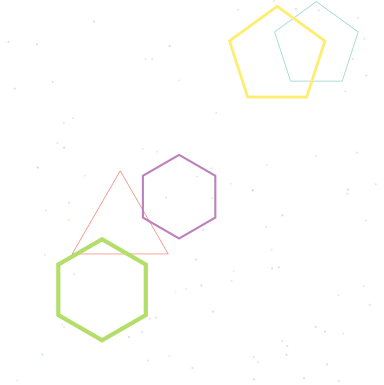[{"shape": "pentagon", "thickness": 0.5, "radius": 0.57, "center": [0.822, 0.882]}, {"shape": "triangle", "thickness": 0.5, "radius": 0.72, "center": [0.312, 0.412]}, {"shape": "hexagon", "thickness": 3, "radius": 0.66, "center": [0.265, 0.247]}, {"shape": "hexagon", "thickness": 1.5, "radius": 0.54, "center": [0.465, 0.489]}, {"shape": "pentagon", "thickness": 2, "radius": 0.65, "center": [0.72, 0.853]}]